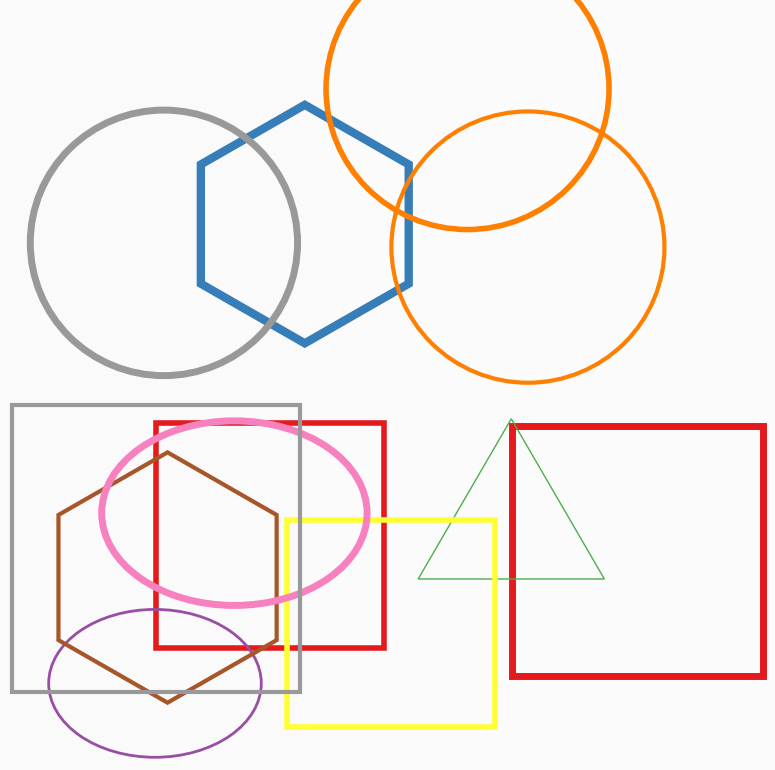[{"shape": "square", "thickness": 2, "radius": 0.73, "center": [0.348, 0.305]}, {"shape": "square", "thickness": 2.5, "radius": 0.81, "center": [0.823, 0.285]}, {"shape": "hexagon", "thickness": 3, "radius": 0.77, "center": [0.393, 0.709]}, {"shape": "triangle", "thickness": 0.5, "radius": 0.69, "center": [0.66, 0.317]}, {"shape": "oval", "thickness": 1, "radius": 0.69, "center": [0.2, 0.113]}, {"shape": "circle", "thickness": 2, "radius": 0.91, "center": [0.603, 0.884]}, {"shape": "circle", "thickness": 1.5, "radius": 0.88, "center": [0.681, 0.679]}, {"shape": "square", "thickness": 2, "radius": 0.67, "center": [0.504, 0.19]}, {"shape": "hexagon", "thickness": 1.5, "radius": 0.81, "center": [0.216, 0.25]}, {"shape": "oval", "thickness": 2.5, "radius": 0.86, "center": [0.302, 0.334]}, {"shape": "circle", "thickness": 2.5, "radius": 0.86, "center": [0.212, 0.685]}, {"shape": "square", "thickness": 1.5, "radius": 0.93, "center": [0.201, 0.287]}]